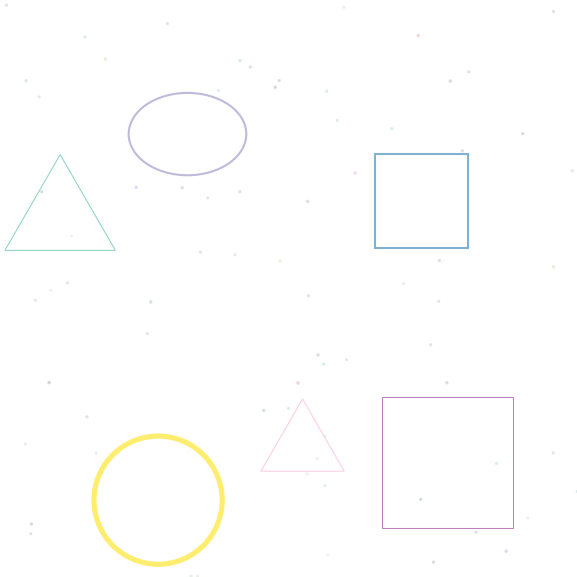[{"shape": "triangle", "thickness": 0.5, "radius": 0.55, "center": [0.104, 0.621]}, {"shape": "oval", "thickness": 1, "radius": 0.51, "center": [0.325, 0.767]}, {"shape": "square", "thickness": 1, "radius": 0.4, "center": [0.729, 0.651]}, {"shape": "triangle", "thickness": 0.5, "radius": 0.42, "center": [0.524, 0.225]}, {"shape": "square", "thickness": 0.5, "radius": 0.57, "center": [0.775, 0.199]}, {"shape": "circle", "thickness": 2.5, "radius": 0.56, "center": [0.274, 0.133]}]